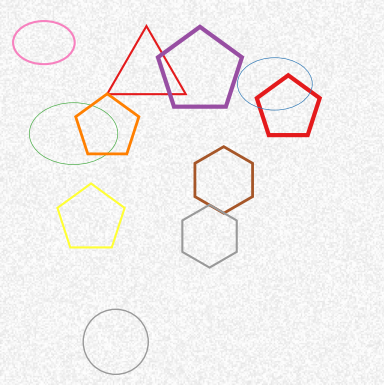[{"shape": "pentagon", "thickness": 3, "radius": 0.43, "center": [0.749, 0.719]}, {"shape": "triangle", "thickness": 1.5, "radius": 0.59, "center": [0.38, 0.814]}, {"shape": "oval", "thickness": 0.5, "radius": 0.49, "center": [0.714, 0.782]}, {"shape": "oval", "thickness": 0.5, "radius": 0.57, "center": [0.191, 0.653]}, {"shape": "pentagon", "thickness": 3, "radius": 0.57, "center": [0.519, 0.816]}, {"shape": "pentagon", "thickness": 2, "radius": 0.43, "center": [0.279, 0.67]}, {"shape": "pentagon", "thickness": 1.5, "radius": 0.46, "center": [0.236, 0.432]}, {"shape": "hexagon", "thickness": 2, "radius": 0.43, "center": [0.581, 0.533]}, {"shape": "oval", "thickness": 1.5, "radius": 0.4, "center": [0.114, 0.889]}, {"shape": "hexagon", "thickness": 1.5, "radius": 0.41, "center": [0.544, 0.387]}, {"shape": "circle", "thickness": 1, "radius": 0.42, "center": [0.301, 0.112]}]